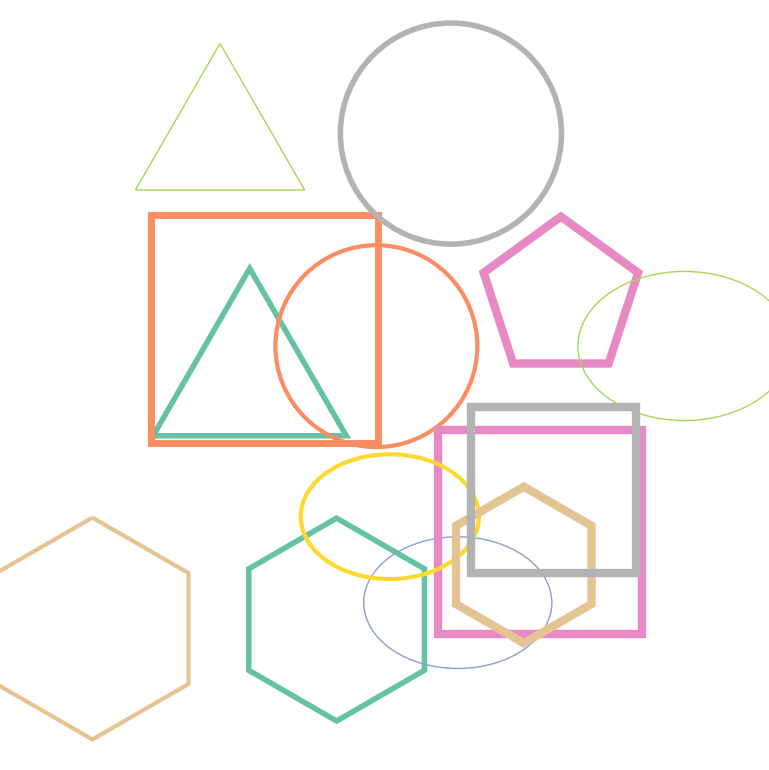[{"shape": "hexagon", "thickness": 2, "radius": 0.66, "center": [0.437, 0.195]}, {"shape": "triangle", "thickness": 2, "radius": 0.72, "center": [0.324, 0.506]}, {"shape": "square", "thickness": 2.5, "radius": 0.74, "center": [0.343, 0.573]}, {"shape": "circle", "thickness": 1.5, "radius": 0.66, "center": [0.489, 0.55]}, {"shape": "oval", "thickness": 0.5, "radius": 0.61, "center": [0.595, 0.217]}, {"shape": "square", "thickness": 3, "radius": 0.66, "center": [0.701, 0.309]}, {"shape": "pentagon", "thickness": 3, "radius": 0.53, "center": [0.728, 0.613]}, {"shape": "triangle", "thickness": 0.5, "radius": 0.63, "center": [0.286, 0.817]}, {"shape": "oval", "thickness": 0.5, "radius": 0.69, "center": [0.889, 0.551]}, {"shape": "oval", "thickness": 1.5, "radius": 0.58, "center": [0.506, 0.329]}, {"shape": "hexagon", "thickness": 1.5, "radius": 0.72, "center": [0.12, 0.184]}, {"shape": "hexagon", "thickness": 3, "radius": 0.51, "center": [0.68, 0.266]}, {"shape": "square", "thickness": 3, "radius": 0.54, "center": [0.719, 0.364]}, {"shape": "circle", "thickness": 2, "radius": 0.72, "center": [0.586, 0.827]}]